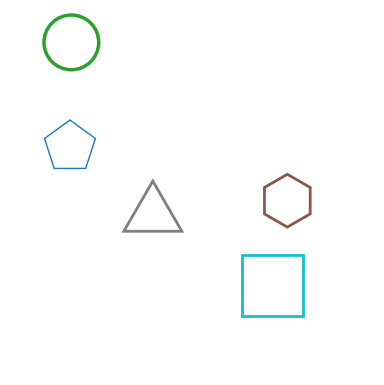[{"shape": "pentagon", "thickness": 1, "radius": 0.35, "center": [0.182, 0.619]}, {"shape": "circle", "thickness": 2.5, "radius": 0.36, "center": [0.185, 0.89]}, {"shape": "hexagon", "thickness": 2, "radius": 0.34, "center": [0.746, 0.479]}, {"shape": "triangle", "thickness": 2, "radius": 0.43, "center": [0.397, 0.443]}, {"shape": "square", "thickness": 2, "radius": 0.4, "center": [0.707, 0.258]}]